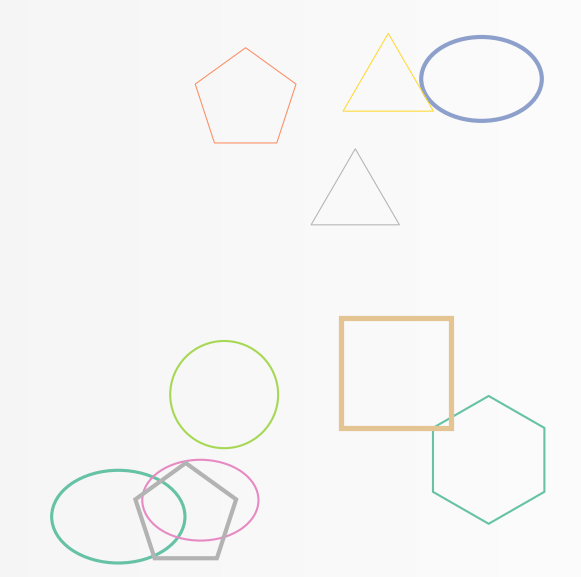[{"shape": "oval", "thickness": 1.5, "radius": 0.57, "center": [0.204, 0.104]}, {"shape": "hexagon", "thickness": 1, "radius": 0.55, "center": [0.841, 0.203]}, {"shape": "pentagon", "thickness": 0.5, "radius": 0.46, "center": [0.423, 0.825]}, {"shape": "oval", "thickness": 2, "radius": 0.52, "center": [0.828, 0.862]}, {"shape": "oval", "thickness": 1, "radius": 0.5, "center": [0.345, 0.133]}, {"shape": "circle", "thickness": 1, "radius": 0.46, "center": [0.386, 0.316]}, {"shape": "triangle", "thickness": 0.5, "radius": 0.45, "center": [0.668, 0.852]}, {"shape": "square", "thickness": 2.5, "radius": 0.47, "center": [0.682, 0.353]}, {"shape": "triangle", "thickness": 0.5, "radius": 0.44, "center": [0.611, 0.654]}, {"shape": "pentagon", "thickness": 2, "radius": 0.46, "center": [0.32, 0.106]}]